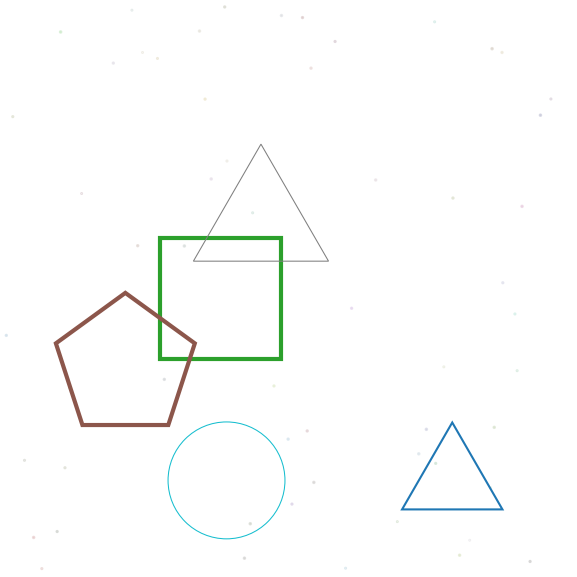[{"shape": "triangle", "thickness": 1, "radius": 0.5, "center": [0.783, 0.167]}, {"shape": "square", "thickness": 2, "radius": 0.52, "center": [0.382, 0.483]}, {"shape": "pentagon", "thickness": 2, "radius": 0.63, "center": [0.217, 0.365]}, {"shape": "triangle", "thickness": 0.5, "radius": 0.68, "center": [0.452, 0.614]}, {"shape": "circle", "thickness": 0.5, "radius": 0.51, "center": [0.392, 0.167]}]